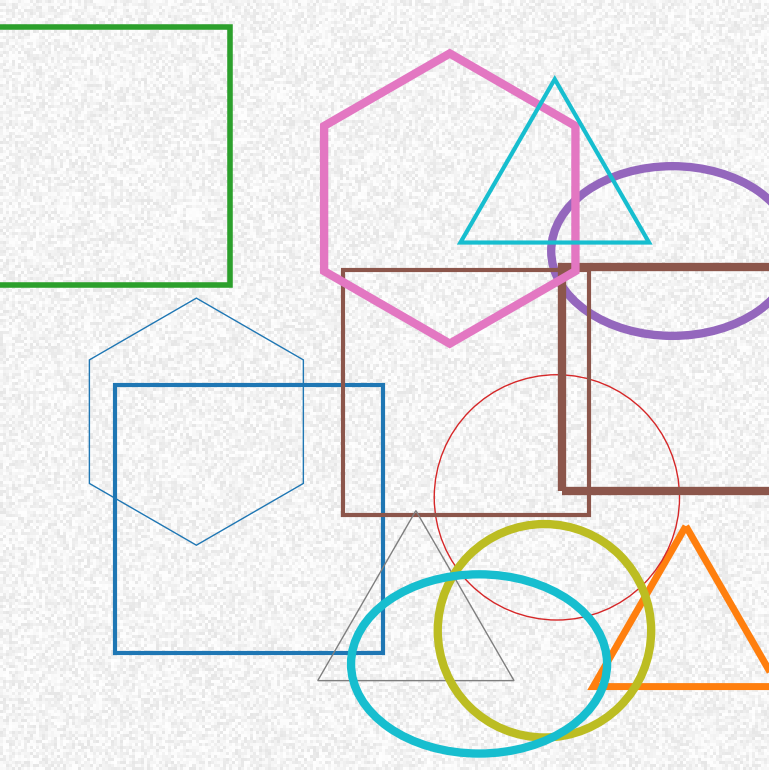[{"shape": "hexagon", "thickness": 0.5, "radius": 0.8, "center": [0.255, 0.452]}, {"shape": "square", "thickness": 1.5, "radius": 0.87, "center": [0.324, 0.326]}, {"shape": "triangle", "thickness": 2.5, "radius": 0.69, "center": [0.891, 0.178]}, {"shape": "square", "thickness": 2, "radius": 0.84, "center": [0.131, 0.797]}, {"shape": "circle", "thickness": 0.5, "radius": 0.8, "center": [0.723, 0.354]}, {"shape": "oval", "thickness": 3, "radius": 0.79, "center": [0.873, 0.674]}, {"shape": "square", "thickness": 3, "radius": 0.73, "center": [0.875, 0.508]}, {"shape": "square", "thickness": 1.5, "radius": 0.8, "center": [0.605, 0.49]}, {"shape": "hexagon", "thickness": 3, "radius": 0.94, "center": [0.584, 0.742]}, {"shape": "triangle", "thickness": 0.5, "radius": 0.74, "center": [0.54, 0.19]}, {"shape": "circle", "thickness": 3, "radius": 0.69, "center": [0.707, 0.181]}, {"shape": "oval", "thickness": 3, "radius": 0.83, "center": [0.622, 0.138]}, {"shape": "triangle", "thickness": 1.5, "radius": 0.71, "center": [0.72, 0.756]}]